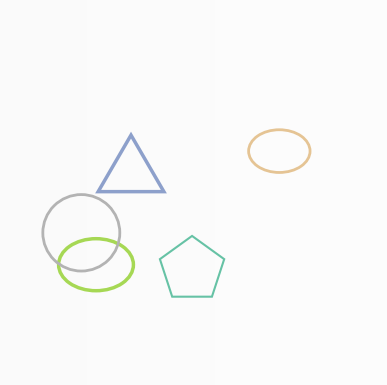[{"shape": "pentagon", "thickness": 1.5, "radius": 0.44, "center": [0.496, 0.3]}, {"shape": "triangle", "thickness": 2.5, "radius": 0.49, "center": [0.338, 0.551]}, {"shape": "oval", "thickness": 2.5, "radius": 0.48, "center": [0.248, 0.312]}, {"shape": "oval", "thickness": 2, "radius": 0.4, "center": [0.721, 0.608]}, {"shape": "circle", "thickness": 2, "radius": 0.5, "center": [0.21, 0.395]}]